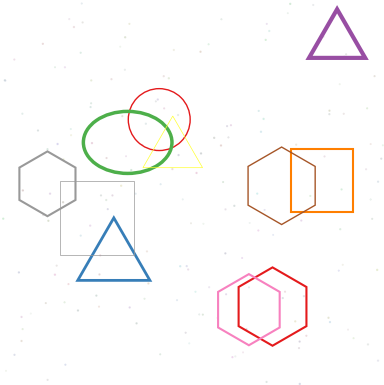[{"shape": "circle", "thickness": 1, "radius": 0.4, "center": [0.414, 0.689]}, {"shape": "hexagon", "thickness": 1.5, "radius": 0.51, "center": [0.708, 0.204]}, {"shape": "triangle", "thickness": 2, "radius": 0.54, "center": [0.296, 0.326]}, {"shape": "oval", "thickness": 2.5, "radius": 0.58, "center": [0.332, 0.63]}, {"shape": "triangle", "thickness": 3, "radius": 0.42, "center": [0.876, 0.892]}, {"shape": "square", "thickness": 1.5, "radius": 0.4, "center": [0.837, 0.531]}, {"shape": "triangle", "thickness": 0.5, "radius": 0.45, "center": [0.449, 0.609]}, {"shape": "hexagon", "thickness": 1, "radius": 0.5, "center": [0.731, 0.517]}, {"shape": "hexagon", "thickness": 1.5, "radius": 0.46, "center": [0.646, 0.196]}, {"shape": "hexagon", "thickness": 1.5, "radius": 0.42, "center": [0.123, 0.523]}, {"shape": "square", "thickness": 0.5, "radius": 0.48, "center": [0.252, 0.434]}]